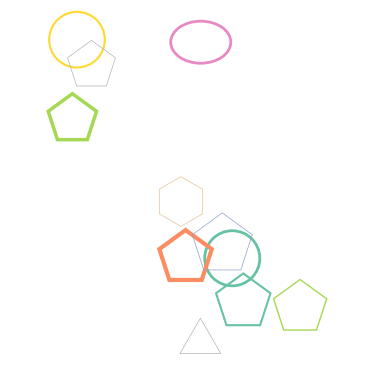[{"shape": "circle", "thickness": 2, "radius": 0.36, "center": [0.603, 0.329]}, {"shape": "pentagon", "thickness": 1.5, "radius": 0.37, "center": [0.632, 0.215]}, {"shape": "pentagon", "thickness": 3, "radius": 0.36, "center": [0.482, 0.331]}, {"shape": "pentagon", "thickness": 0.5, "radius": 0.41, "center": [0.577, 0.365]}, {"shape": "oval", "thickness": 2, "radius": 0.39, "center": [0.521, 0.89]}, {"shape": "pentagon", "thickness": 2.5, "radius": 0.33, "center": [0.188, 0.691]}, {"shape": "pentagon", "thickness": 1, "radius": 0.36, "center": [0.779, 0.201]}, {"shape": "circle", "thickness": 1.5, "radius": 0.36, "center": [0.2, 0.897]}, {"shape": "hexagon", "thickness": 0.5, "radius": 0.32, "center": [0.47, 0.477]}, {"shape": "pentagon", "thickness": 0.5, "radius": 0.33, "center": [0.238, 0.83]}, {"shape": "triangle", "thickness": 0.5, "radius": 0.31, "center": [0.52, 0.112]}]